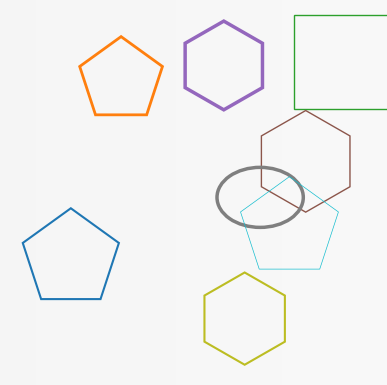[{"shape": "pentagon", "thickness": 1.5, "radius": 0.65, "center": [0.183, 0.329]}, {"shape": "pentagon", "thickness": 2, "radius": 0.56, "center": [0.312, 0.793]}, {"shape": "square", "thickness": 1, "radius": 0.61, "center": [0.879, 0.838]}, {"shape": "hexagon", "thickness": 2.5, "radius": 0.58, "center": [0.578, 0.83]}, {"shape": "hexagon", "thickness": 1, "radius": 0.66, "center": [0.789, 0.581]}, {"shape": "oval", "thickness": 2.5, "radius": 0.56, "center": [0.671, 0.487]}, {"shape": "hexagon", "thickness": 1.5, "radius": 0.6, "center": [0.631, 0.172]}, {"shape": "pentagon", "thickness": 0.5, "radius": 0.66, "center": [0.747, 0.408]}]